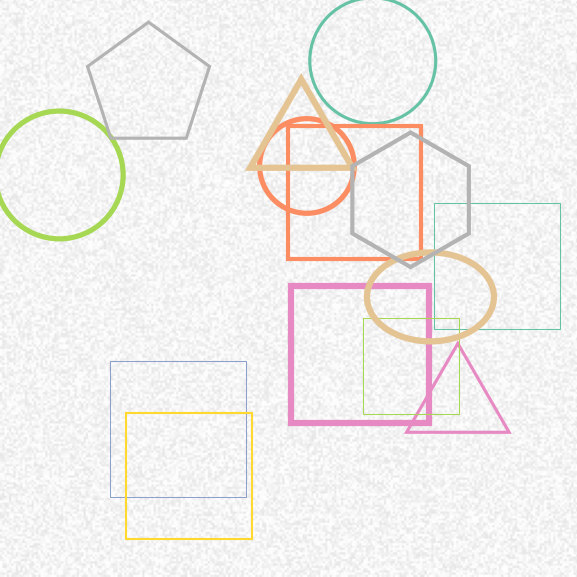[{"shape": "square", "thickness": 0.5, "radius": 0.55, "center": [0.861, 0.538]}, {"shape": "circle", "thickness": 1.5, "radius": 0.55, "center": [0.645, 0.894]}, {"shape": "square", "thickness": 2, "radius": 0.58, "center": [0.614, 0.666]}, {"shape": "circle", "thickness": 2.5, "radius": 0.41, "center": [0.532, 0.712]}, {"shape": "square", "thickness": 0.5, "radius": 0.59, "center": [0.308, 0.256]}, {"shape": "triangle", "thickness": 1.5, "radius": 0.51, "center": [0.793, 0.302]}, {"shape": "square", "thickness": 3, "radius": 0.6, "center": [0.623, 0.385]}, {"shape": "circle", "thickness": 2.5, "radius": 0.55, "center": [0.103, 0.696]}, {"shape": "square", "thickness": 0.5, "radius": 0.42, "center": [0.712, 0.365]}, {"shape": "square", "thickness": 1, "radius": 0.55, "center": [0.327, 0.176]}, {"shape": "triangle", "thickness": 3, "radius": 0.51, "center": [0.522, 0.76]}, {"shape": "oval", "thickness": 3, "radius": 0.55, "center": [0.745, 0.485]}, {"shape": "hexagon", "thickness": 2, "radius": 0.58, "center": [0.711, 0.653]}, {"shape": "pentagon", "thickness": 1.5, "radius": 0.56, "center": [0.257, 0.85]}]